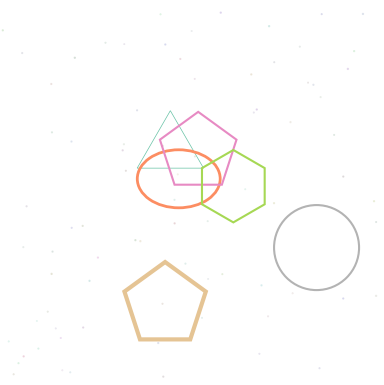[{"shape": "triangle", "thickness": 0.5, "radius": 0.5, "center": [0.442, 0.613]}, {"shape": "oval", "thickness": 2, "radius": 0.54, "center": [0.464, 0.536]}, {"shape": "pentagon", "thickness": 1.5, "radius": 0.52, "center": [0.515, 0.605]}, {"shape": "hexagon", "thickness": 1.5, "radius": 0.47, "center": [0.606, 0.516]}, {"shape": "pentagon", "thickness": 3, "radius": 0.56, "center": [0.429, 0.208]}, {"shape": "circle", "thickness": 1.5, "radius": 0.55, "center": [0.822, 0.357]}]